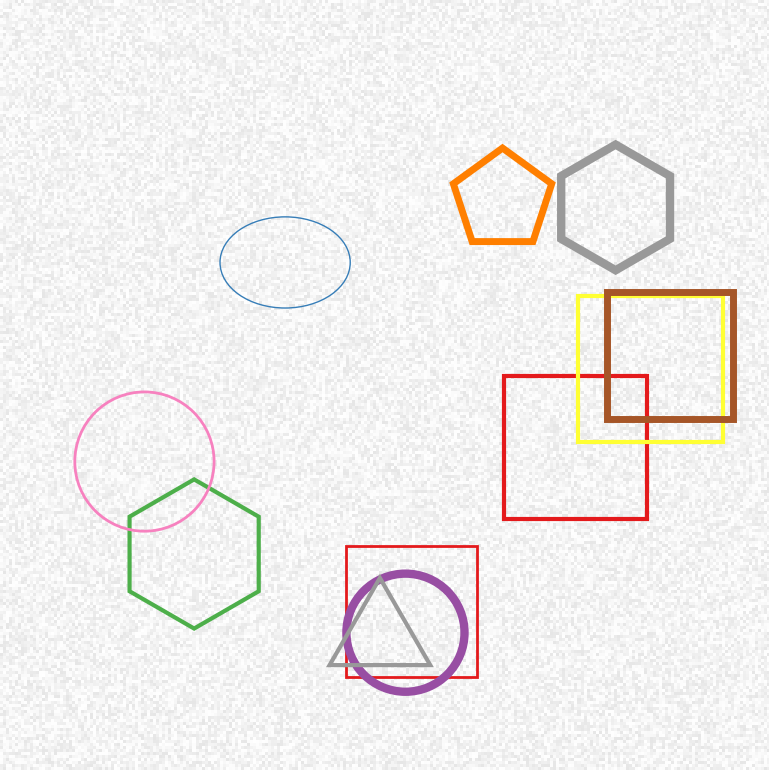[{"shape": "square", "thickness": 1, "radius": 0.43, "center": [0.534, 0.206]}, {"shape": "square", "thickness": 1.5, "radius": 0.47, "center": [0.748, 0.419]}, {"shape": "oval", "thickness": 0.5, "radius": 0.42, "center": [0.37, 0.659]}, {"shape": "hexagon", "thickness": 1.5, "radius": 0.48, "center": [0.252, 0.281]}, {"shape": "circle", "thickness": 3, "radius": 0.38, "center": [0.527, 0.178]}, {"shape": "pentagon", "thickness": 2.5, "radius": 0.34, "center": [0.653, 0.741]}, {"shape": "square", "thickness": 1.5, "radius": 0.47, "center": [0.845, 0.521]}, {"shape": "square", "thickness": 2.5, "radius": 0.41, "center": [0.87, 0.538]}, {"shape": "circle", "thickness": 1, "radius": 0.45, "center": [0.188, 0.401]}, {"shape": "hexagon", "thickness": 3, "radius": 0.41, "center": [0.8, 0.731]}, {"shape": "triangle", "thickness": 1.5, "radius": 0.38, "center": [0.493, 0.174]}]